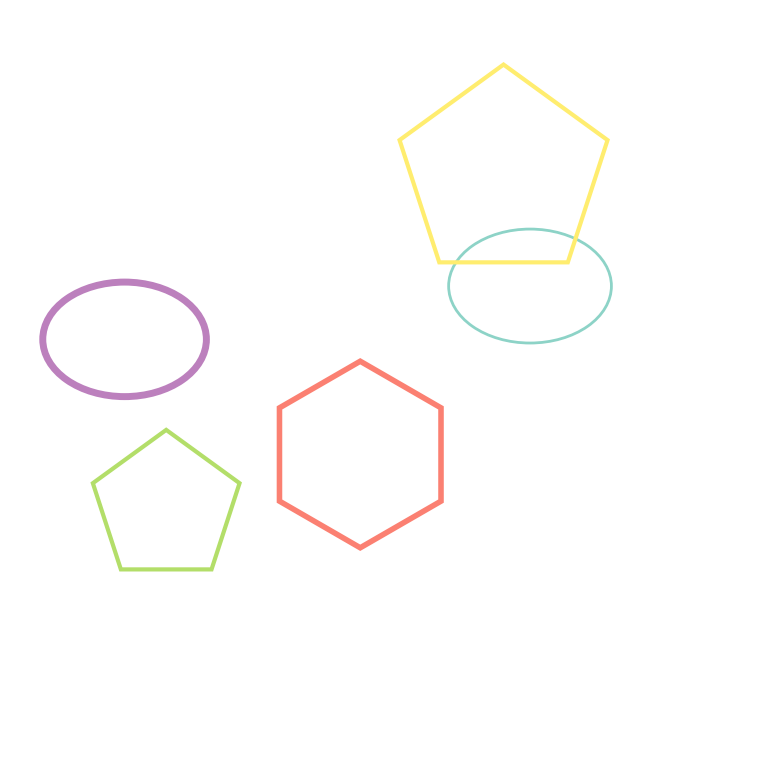[{"shape": "oval", "thickness": 1, "radius": 0.53, "center": [0.688, 0.629]}, {"shape": "hexagon", "thickness": 2, "radius": 0.61, "center": [0.468, 0.41]}, {"shape": "pentagon", "thickness": 1.5, "radius": 0.5, "center": [0.216, 0.342]}, {"shape": "oval", "thickness": 2.5, "radius": 0.53, "center": [0.162, 0.559]}, {"shape": "pentagon", "thickness": 1.5, "radius": 0.71, "center": [0.654, 0.774]}]